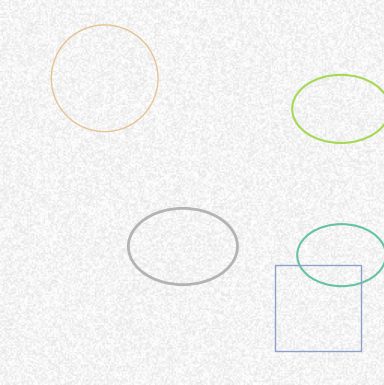[{"shape": "oval", "thickness": 1.5, "radius": 0.58, "center": [0.887, 0.337]}, {"shape": "square", "thickness": 1, "radius": 0.56, "center": [0.826, 0.199]}, {"shape": "oval", "thickness": 1.5, "radius": 0.63, "center": [0.885, 0.717]}, {"shape": "circle", "thickness": 1, "radius": 0.69, "center": [0.272, 0.797]}, {"shape": "oval", "thickness": 2, "radius": 0.71, "center": [0.475, 0.36]}]